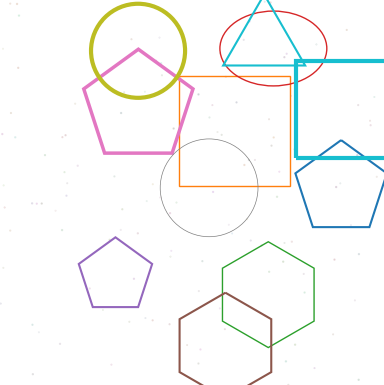[{"shape": "pentagon", "thickness": 1.5, "radius": 0.62, "center": [0.886, 0.511]}, {"shape": "square", "thickness": 1, "radius": 0.72, "center": [0.609, 0.659]}, {"shape": "hexagon", "thickness": 1, "radius": 0.69, "center": [0.697, 0.235]}, {"shape": "oval", "thickness": 1, "radius": 0.69, "center": [0.71, 0.874]}, {"shape": "pentagon", "thickness": 1.5, "radius": 0.5, "center": [0.3, 0.283]}, {"shape": "hexagon", "thickness": 1.5, "radius": 0.69, "center": [0.586, 0.102]}, {"shape": "pentagon", "thickness": 2.5, "radius": 0.75, "center": [0.359, 0.723]}, {"shape": "circle", "thickness": 0.5, "radius": 0.63, "center": [0.543, 0.512]}, {"shape": "circle", "thickness": 3, "radius": 0.61, "center": [0.359, 0.868]}, {"shape": "triangle", "thickness": 1.5, "radius": 0.61, "center": [0.686, 0.891]}, {"shape": "square", "thickness": 3, "radius": 0.63, "center": [0.896, 0.716]}]